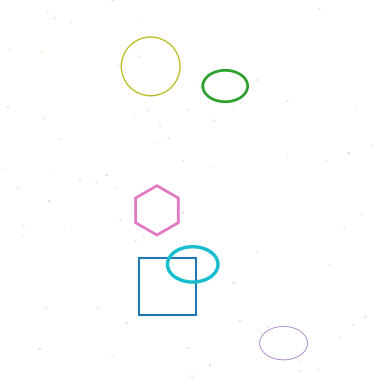[{"shape": "square", "thickness": 1.5, "radius": 0.37, "center": [0.435, 0.256]}, {"shape": "oval", "thickness": 2, "radius": 0.29, "center": [0.585, 0.777]}, {"shape": "oval", "thickness": 0.5, "radius": 0.31, "center": [0.737, 0.109]}, {"shape": "hexagon", "thickness": 2, "radius": 0.32, "center": [0.408, 0.454]}, {"shape": "circle", "thickness": 1, "radius": 0.38, "center": [0.391, 0.828]}, {"shape": "oval", "thickness": 2.5, "radius": 0.33, "center": [0.5, 0.313]}]